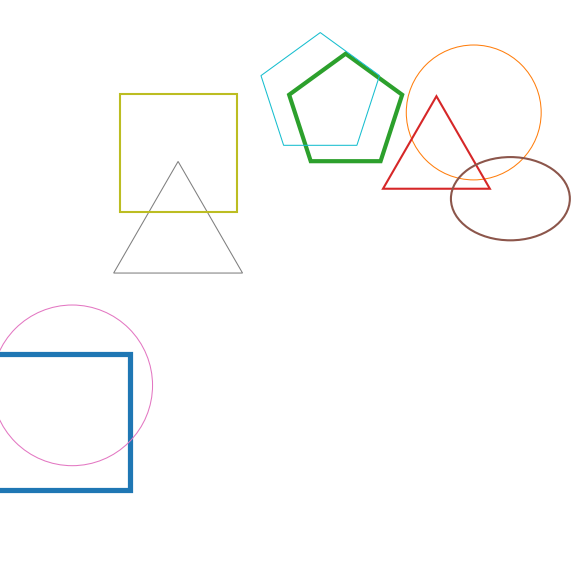[{"shape": "square", "thickness": 2.5, "radius": 0.59, "center": [0.108, 0.269]}, {"shape": "circle", "thickness": 0.5, "radius": 0.58, "center": [0.82, 0.804]}, {"shape": "pentagon", "thickness": 2, "radius": 0.51, "center": [0.599, 0.803]}, {"shape": "triangle", "thickness": 1, "radius": 0.53, "center": [0.756, 0.726]}, {"shape": "oval", "thickness": 1, "radius": 0.51, "center": [0.884, 0.655]}, {"shape": "circle", "thickness": 0.5, "radius": 0.7, "center": [0.125, 0.332]}, {"shape": "triangle", "thickness": 0.5, "radius": 0.64, "center": [0.308, 0.591]}, {"shape": "square", "thickness": 1, "radius": 0.51, "center": [0.309, 0.734]}, {"shape": "pentagon", "thickness": 0.5, "radius": 0.54, "center": [0.555, 0.835]}]